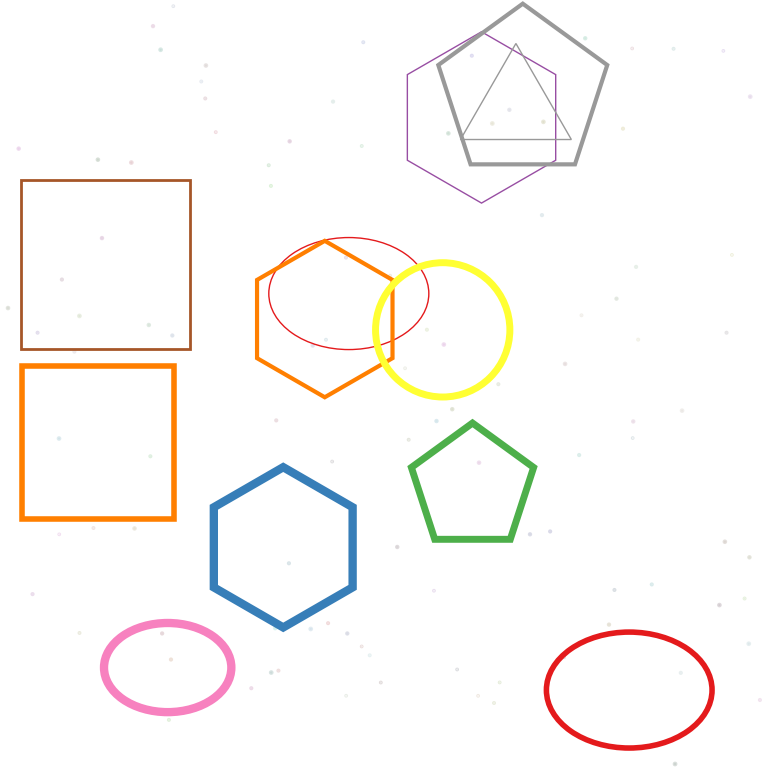[{"shape": "oval", "thickness": 2, "radius": 0.54, "center": [0.817, 0.104]}, {"shape": "oval", "thickness": 0.5, "radius": 0.52, "center": [0.453, 0.619]}, {"shape": "hexagon", "thickness": 3, "radius": 0.52, "center": [0.368, 0.289]}, {"shape": "pentagon", "thickness": 2.5, "radius": 0.42, "center": [0.614, 0.367]}, {"shape": "hexagon", "thickness": 0.5, "radius": 0.56, "center": [0.625, 0.847]}, {"shape": "hexagon", "thickness": 1.5, "radius": 0.51, "center": [0.422, 0.586]}, {"shape": "square", "thickness": 2, "radius": 0.5, "center": [0.127, 0.426]}, {"shape": "circle", "thickness": 2.5, "radius": 0.44, "center": [0.575, 0.572]}, {"shape": "square", "thickness": 1, "radius": 0.55, "center": [0.137, 0.656]}, {"shape": "oval", "thickness": 3, "radius": 0.41, "center": [0.218, 0.133]}, {"shape": "triangle", "thickness": 0.5, "radius": 0.42, "center": [0.67, 0.86]}, {"shape": "pentagon", "thickness": 1.5, "radius": 0.58, "center": [0.679, 0.88]}]